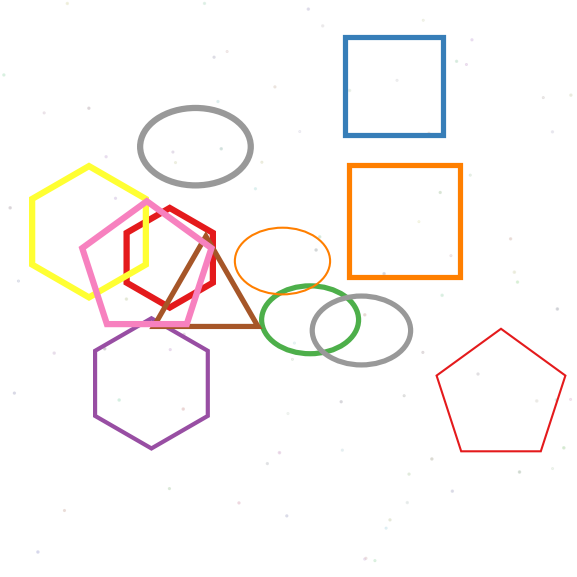[{"shape": "pentagon", "thickness": 1, "radius": 0.59, "center": [0.868, 0.313]}, {"shape": "hexagon", "thickness": 3, "radius": 0.43, "center": [0.294, 0.553]}, {"shape": "square", "thickness": 2.5, "radius": 0.42, "center": [0.683, 0.851]}, {"shape": "oval", "thickness": 2.5, "radius": 0.42, "center": [0.537, 0.445]}, {"shape": "hexagon", "thickness": 2, "radius": 0.56, "center": [0.262, 0.335]}, {"shape": "square", "thickness": 2.5, "radius": 0.48, "center": [0.701, 0.616]}, {"shape": "oval", "thickness": 1, "radius": 0.41, "center": [0.489, 0.547]}, {"shape": "hexagon", "thickness": 3, "radius": 0.57, "center": [0.154, 0.598]}, {"shape": "triangle", "thickness": 2.5, "radius": 0.52, "center": [0.356, 0.486]}, {"shape": "pentagon", "thickness": 3, "radius": 0.59, "center": [0.254, 0.533]}, {"shape": "oval", "thickness": 2.5, "radius": 0.43, "center": [0.626, 0.427]}, {"shape": "oval", "thickness": 3, "radius": 0.48, "center": [0.338, 0.745]}]